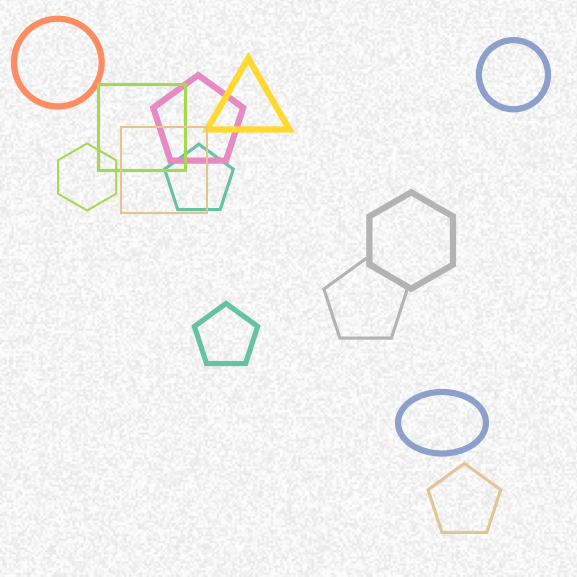[{"shape": "pentagon", "thickness": 2.5, "radius": 0.29, "center": [0.391, 0.416]}, {"shape": "pentagon", "thickness": 1.5, "radius": 0.31, "center": [0.344, 0.687]}, {"shape": "circle", "thickness": 3, "radius": 0.38, "center": [0.1, 0.891]}, {"shape": "oval", "thickness": 3, "radius": 0.38, "center": [0.765, 0.267]}, {"shape": "circle", "thickness": 3, "radius": 0.3, "center": [0.889, 0.87]}, {"shape": "pentagon", "thickness": 3, "radius": 0.41, "center": [0.343, 0.787]}, {"shape": "hexagon", "thickness": 1, "radius": 0.29, "center": [0.151, 0.693]}, {"shape": "square", "thickness": 1.5, "radius": 0.37, "center": [0.245, 0.779]}, {"shape": "triangle", "thickness": 3, "radius": 0.41, "center": [0.43, 0.816]}, {"shape": "square", "thickness": 1, "radius": 0.37, "center": [0.283, 0.704]}, {"shape": "pentagon", "thickness": 1.5, "radius": 0.33, "center": [0.804, 0.131]}, {"shape": "hexagon", "thickness": 3, "radius": 0.42, "center": [0.712, 0.583]}, {"shape": "pentagon", "thickness": 1.5, "radius": 0.38, "center": [0.633, 0.475]}]